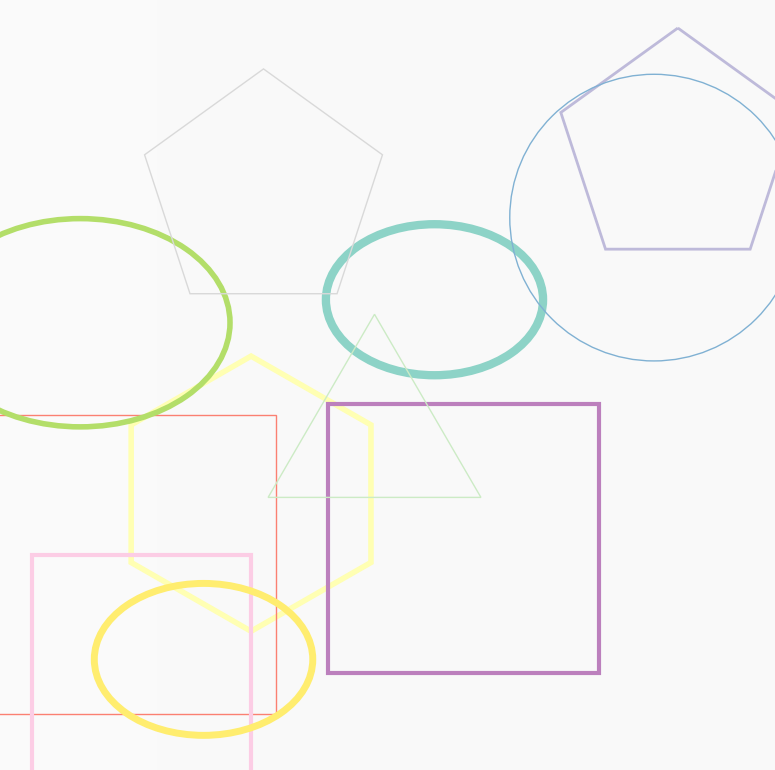[{"shape": "oval", "thickness": 3, "radius": 0.7, "center": [0.561, 0.611]}, {"shape": "hexagon", "thickness": 2, "radius": 0.89, "center": [0.324, 0.359]}, {"shape": "pentagon", "thickness": 1, "radius": 0.79, "center": [0.875, 0.805]}, {"shape": "square", "thickness": 0.5, "radius": 0.97, "center": [0.163, 0.267]}, {"shape": "circle", "thickness": 0.5, "radius": 0.93, "center": [0.844, 0.717]}, {"shape": "oval", "thickness": 2, "radius": 0.97, "center": [0.104, 0.581]}, {"shape": "square", "thickness": 1.5, "radius": 0.71, "center": [0.182, 0.137]}, {"shape": "pentagon", "thickness": 0.5, "radius": 0.81, "center": [0.34, 0.749]}, {"shape": "square", "thickness": 1.5, "radius": 0.88, "center": [0.598, 0.301]}, {"shape": "triangle", "thickness": 0.5, "radius": 0.79, "center": [0.483, 0.433]}, {"shape": "oval", "thickness": 2.5, "radius": 0.7, "center": [0.263, 0.144]}]